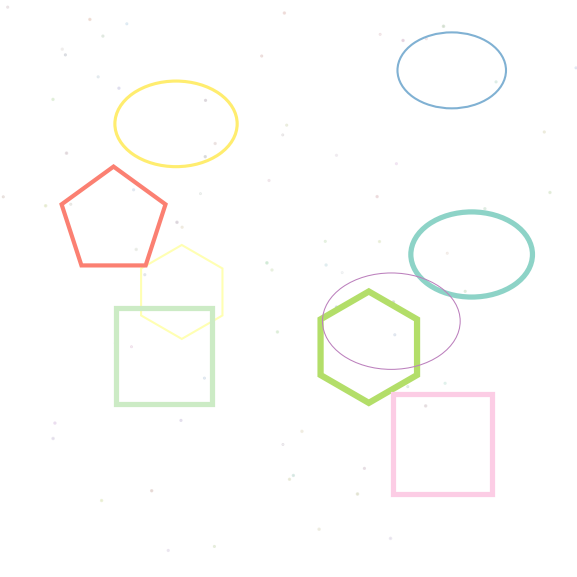[{"shape": "oval", "thickness": 2.5, "radius": 0.53, "center": [0.817, 0.558]}, {"shape": "hexagon", "thickness": 1, "radius": 0.41, "center": [0.315, 0.494]}, {"shape": "pentagon", "thickness": 2, "radius": 0.47, "center": [0.197, 0.616]}, {"shape": "oval", "thickness": 1, "radius": 0.47, "center": [0.782, 0.877]}, {"shape": "hexagon", "thickness": 3, "radius": 0.48, "center": [0.639, 0.398]}, {"shape": "square", "thickness": 2.5, "radius": 0.43, "center": [0.766, 0.231]}, {"shape": "oval", "thickness": 0.5, "radius": 0.6, "center": [0.678, 0.443]}, {"shape": "square", "thickness": 2.5, "radius": 0.42, "center": [0.285, 0.382]}, {"shape": "oval", "thickness": 1.5, "radius": 0.53, "center": [0.305, 0.785]}]